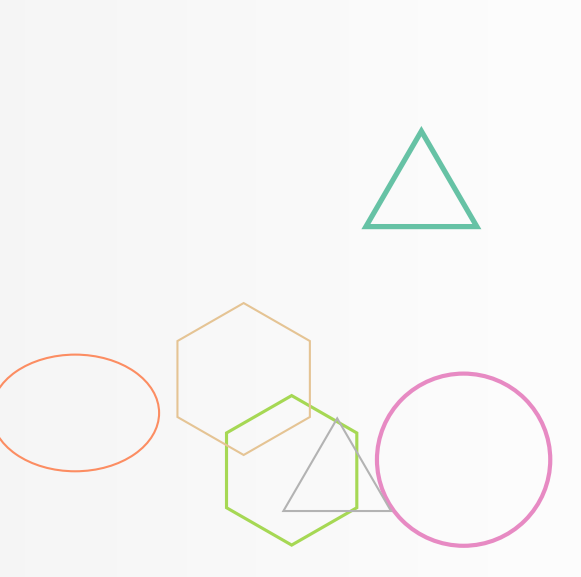[{"shape": "triangle", "thickness": 2.5, "radius": 0.55, "center": [0.725, 0.662]}, {"shape": "oval", "thickness": 1, "radius": 0.72, "center": [0.129, 0.284]}, {"shape": "circle", "thickness": 2, "radius": 0.75, "center": [0.798, 0.203]}, {"shape": "hexagon", "thickness": 1.5, "radius": 0.65, "center": [0.502, 0.185]}, {"shape": "hexagon", "thickness": 1, "radius": 0.66, "center": [0.419, 0.343]}, {"shape": "triangle", "thickness": 1, "radius": 0.53, "center": [0.58, 0.168]}]